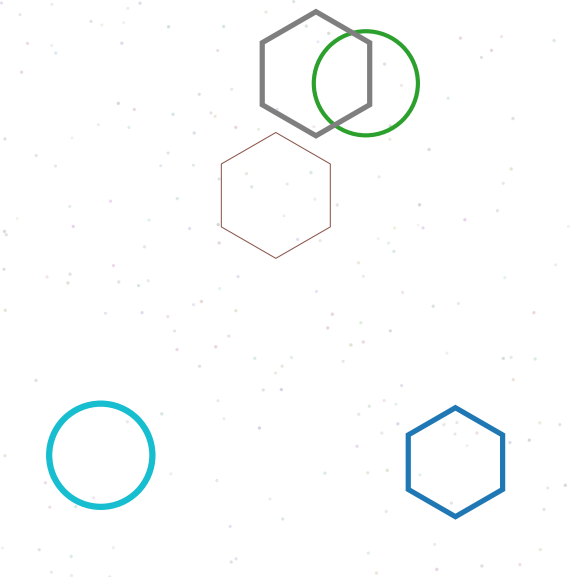[{"shape": "hexagon", "thickness": 2.5, "radius": 0.47, "center": [0.789, 0.199]}, {"shape": "circle", "thickness": 2, "radius": 0.45, "center": [0.634, 0.855]}, {"shape": "hexagon", "thickness": 0.5, "radius": 0.54, "center": [0.478, 0.661]}, {"shape": "hexagon", "thickness": 2.5, "radius": 0.54, "center": [0.547, 0.871]}, {"shape": "circle", "thickness": 3, "radius": 0.45, "center": [0.175, 0.211]}]